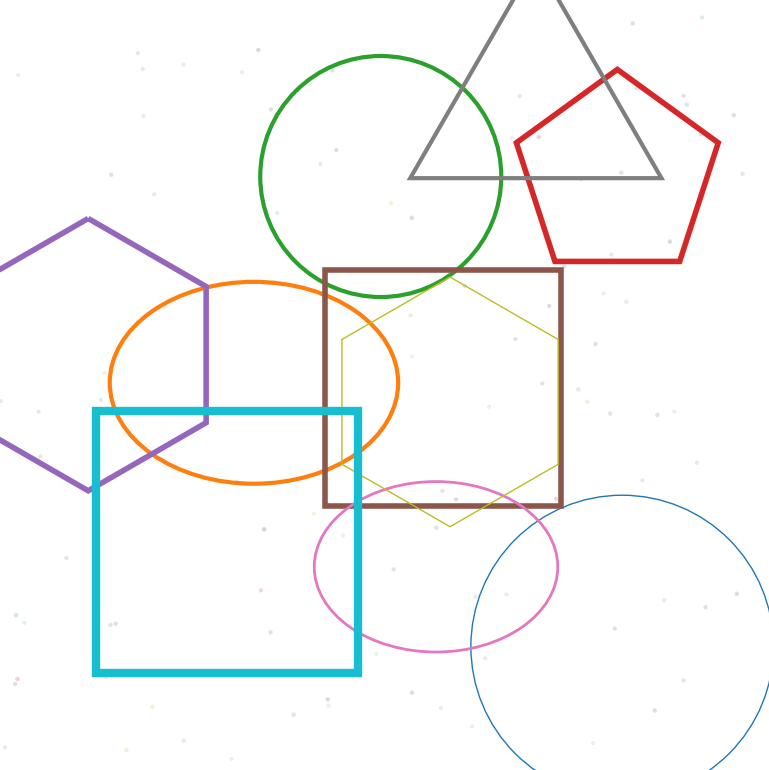[{"shape": "circle", "thickness": 0.5, "radius": 0.98, "center": [0.808, 0.16]}, {"shape": "oval", "thickness": 1.5, "radius": 0.94, "center": [0.33, 0.503]}, {"shape": "circle", "thickness": 1.5, "radius": 0.78, "center": [0.494, 0.771]}, {"shape": "pentagon", "thickness": 2, "radius": 0.69, "center": [0.802, 0.772]}, {"shape": "hexagon", "thickness": 2, "radius": 0.88, "center": [0.115, 0.539]}, {"shape": "square", "thickness": 2, "radius": 0.77, "center": [0.575, 0.496]}, {"shape": "oval", "thickness": 1, "radius": 0.79, "center": [0.566, 0.264]}, {"shape": "triangle", "thickness": 1.5, "radius": 0.94, "center": [0.696, 0.863]}, {"shape": "hexagon", "thickness": 0.5, "radius": 0.81, "center": [0.584, 0.478]}, {"shape": "square", "thickness": 3, "radius": 0.85, "center": [0.295, 0.296]}]